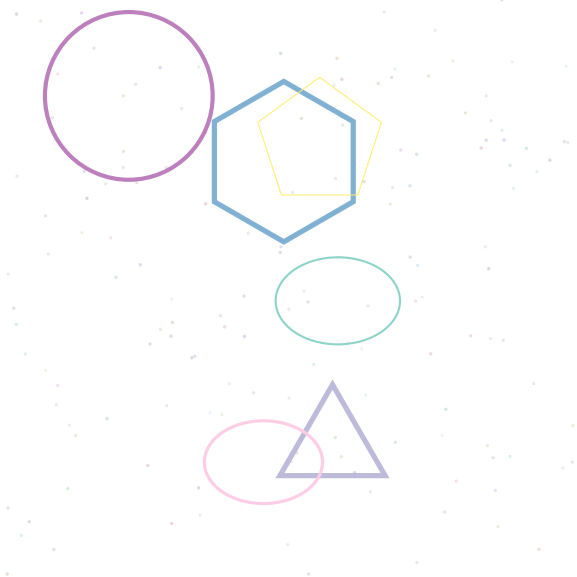[{"shape": "oval", "thickness": 1, "radius": 0.54, "center": [0.585, 0.478]}, {"shape": "triangle", "thickness": 2.5, "radius": 0.53, "center": [0.576, 0.228]}, {"shape": "hexagon", "thickness": 2.5, "radius": 0.69, "center": [0.491, 0.719]}, {"shape": "oval", "thickness": 1.5, "radius": 0.51, "center": [0.456, 0.199]}, {"shape": "circle", "thickness": 2, "radius": 0.73, "center": [0.223, 0.833]}, {"shape": "pentagon", "thickness": 0.5, "radius": 0.56, "center": [0.553, 0.753]}]